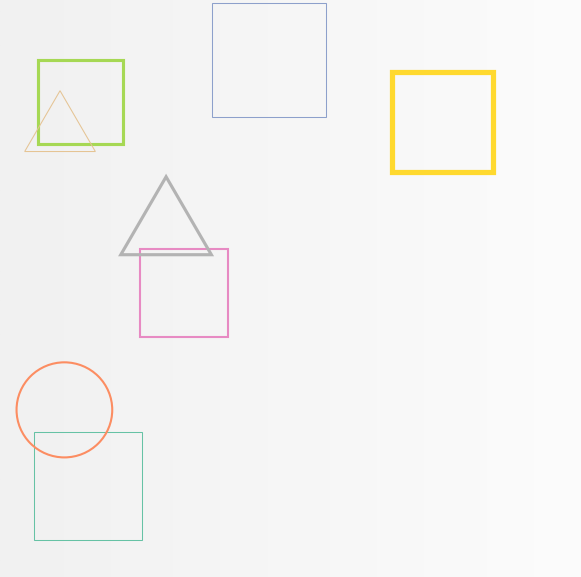[{"shape": "square", "thickness": 0.5, "radius": 0.46, "center": [0.151, 0.158]}, {"shape": "circle", "thickness": 1, "radius": 0.41, "center": [0.111, 0.289]}, {"shape": "square", "thickness": 0.5, "radius": 0.49, "center": [0.463, 0.895]}, {"shape": "square", "thickness": 1, "radius": 0.38, "center": [0.316, 0.492]}, {"shape": "square", "thickness": 1.5, "radius": 0.37, "center": [0.139, 0.822]}, {"shape": "square", "thickness": 2.5, "radius": 0.43, "center": [0.761, 0.788]}, {"shape": "triangle", "thickness": 0.5, "radius": 0.35, "center": [0.103, 0.772]}, {"shape": "triangle", "thickness": 1.5, "radius": 0.45, "center": [0.286, 0.603]}]